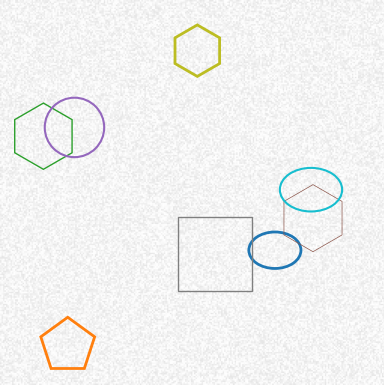[{"shape": "oval", "thickness": 2, "radius": 0.34, "center": [0.714, 0.35]}, {"shape": "pentagon", "thickness": 2, "radius": 0.37, "center": [0.176, 0.102]}, {"shape": "hexagon", "thickness": 1, "radius": 0.43, "center": [0.113, 0.646]}, {"shape": "circle", "thickness": 1.5, "radius": 0.39, "center": [0.193, 0.669]}, {"shape": "hexagon", "thickness": 0.5, "radius": 0.44, "center": [0.813, 0.433]}, {"shape": "square", "thickness": 1, "radius": 0.48, "center": [0.558, 0.34]}, {"shape": "hexagon", "thickness": 2, "radius": 0.33, "center": [0.512, 0.868]}, {"shape": "oval", "thickness": 1.5, "radius": 0.4, "center": [0.808, 0.507]}]